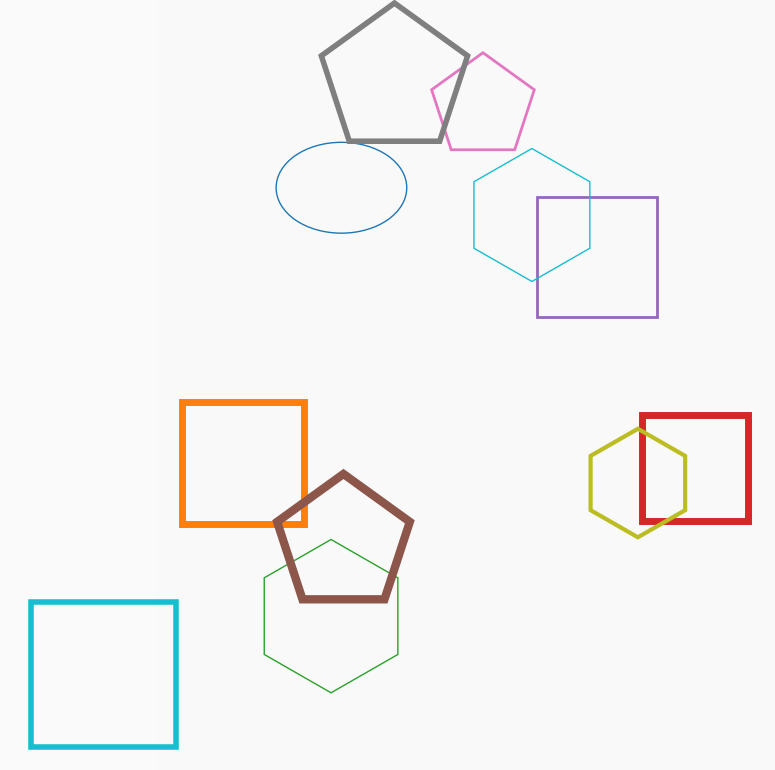[{"shape": "oval", "thickness": 0.5, "radius": 0.42, "center": [0.441, 0.756]}, {"shape": "square", "thickness": 2.5, "radius": 0.4, "center": [0.313, 0.399]}, {"shape": "hexagon", "thickness": 0.5, "radius": 0.5, "center": [0.427, 0.2]}, {"shape": "square", "thickness": 2.5, "radius": 0.34, "center": [0.897, 0.392]}, {"shape": "square", "thickness": 1, "radius": 0.39, "center": [0.77, 0.666]}, {"shape": "pentagon", "thickness": 3, "radius": 0.45, "center": [0.443, 0.294]}, {"shape": "pentagon", "thickness": 1, "radius": 0.35, "center": [0.623, 0.862]}, {"shape": "pentagon", "thickness": 2, "radius": 0.5, "center": [0.509, 0.897]}, {"shape": "hexagon", "thickness": 1.5, "radius": 0.35, "center": [0.823, 0.373]}, {"shape": "square", "thickness": 2, "radius": 0.47, "center": [0.133, 0.124]}, {"shape": "hexagon", "thickness": 0.5, "radius": 0.43, "center": [0.686, 0.721]}]